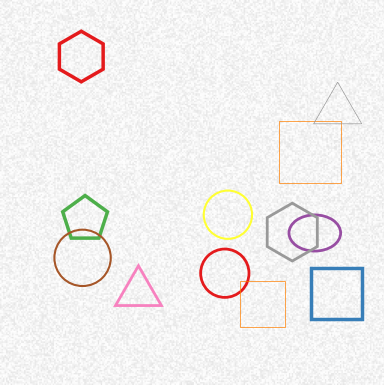[{"shape": "hexagon", "thickness": 2.5, "radius": 0.33, "center": [0.211, 0.853]}, {"shape": "circle", "thickness": 2, "radius": 0.31, "center": [0.584, 0.29]}, {"shape": "square", "thickness": 2.5, "radius": 0.33, "center": [0.874, 0.238]}, {"shape": "pentagon", "thickness": 2.5, "radius": 0.31, "center": [0.221, 0.431]}, {"shape": "oval", "thickness": 2, "radius": 0.34, "center": [0.818, 0.395]}, {"shape": "square", "thickness": 0.5, "radius": 0.3, "center": [0.682, 0.211]}, {"shape": "square", "thickness": 0.5, "radius": 0.41, "center": [0.805, 0.605]}, {"shape": "circle", "thickness": 1.5, "radius": 0.31, "center": [0.592, 0.442]}, {"shape": "circle", "thickness": 1.5, "radius": 0.37, "center": [0.214, 0.33]}, {"shape": "triangle", "thickness": 2, "radius": 0.34, "center": [0.36, 0.241]}, {"shape": "hexagon", "thickness": 2, "radius": 0.38, "center": [0.759, 0.397]}, {"shape": "triangle", "thickness": 0.5, "radius": 0.36, "center": [0.877, 0.714]}]